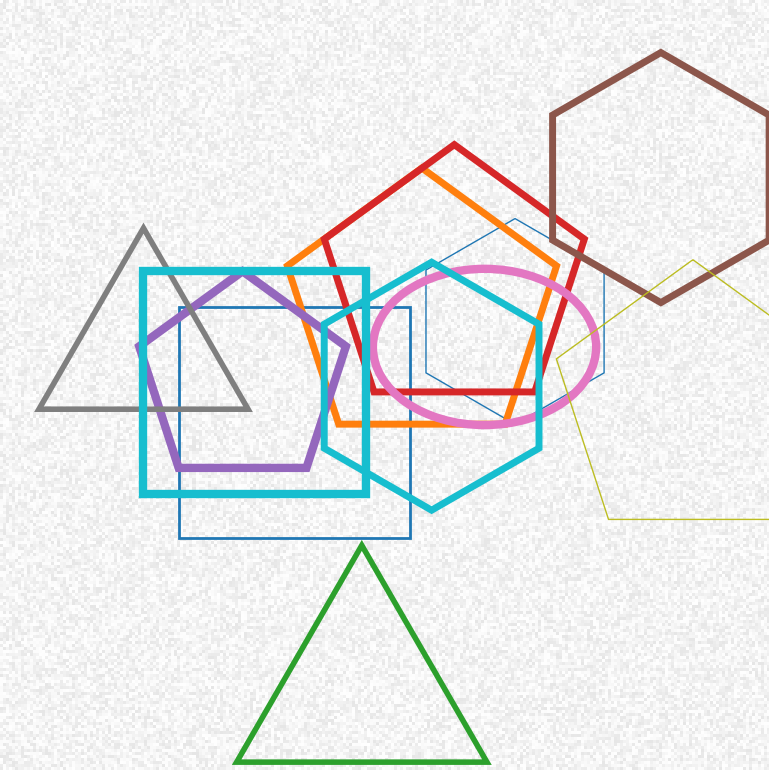[{"shape": "square", "thickness": 1, "radius": 0.75, "center": [0.383, 0.452]}, {"shape": "hexagon", "thickness": 0.5, "radius": 0.67, "center": [0.669, 0.583]}, {"shape": "pentagon", "thickness": 2.5, "radius": 0.92, "center": [0.548, 0.598]}, {"shape": "triangle", "thickness": 2, "radius": 0.94, "center": [0.47, 0.104]}, {"shape": "pentagon", "thickness": 2.5, "radius": 0.89, "center": [0.59, 0.635]}, {"shape": "pentagon", "thickness": 3, "radius": 0.71, "center": [0.315, 0.507]}, {"shape": "hexagon", "thickness": 2.5, "radius": 0.81, "center": [0.858, 0.769]}, {"shape": "oval", "thickness": 3, "radius": 0.72, "center": [0.629, 0.549]}, {"shape": "triangle", "thickness": 2, "radius": 0.78, "center": [0.186, 0.547]}, {"shape": "pentagon", "thickness": 0.5, "radius": 0.93, "center": [0.9, 0.476]}, {"shape": "square", "thickness": 3, "radius": 0.72, "center": [0.33, 0.503]}, {"shape": "hexagon", "thickness": 2.5, "radius": 0.81, "center": [0.561, 0.498]}]